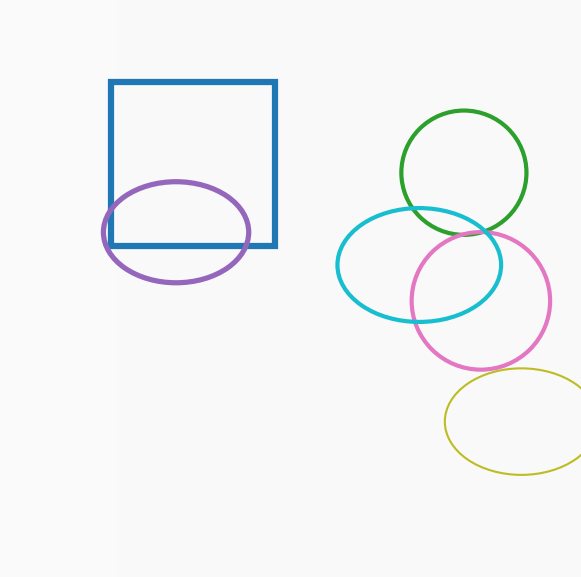[{"shape": "square", "thickness": 3, "radius": 0.71, "center": [0.332, 0.715]}, {"shape": "circle", "thickness": 2, "radius": 0.54, "center": [0.798, 0.7]}, {"shape": "oval", "thickness": 2.5, "radius": 0.62, "center": [0.303, 0.597]}, {"shape": "circle", "thickness": 2, "radius": 0.6, "center": [0.827, 0.478]}, {"shape": "oval", "thickness": 1, "radius": 0.66, "center": [0.897, 0.269]}, {"shape": "oval", "thickness": 2, "radius": 0.7, "center": [0.721, 0.54]}]